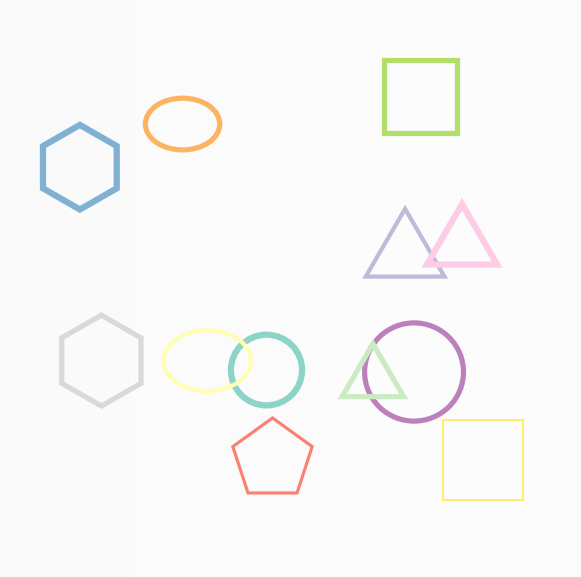[{"shape": "circle", "thickness": 3, "radius": 0.31, "center": [0.458, 0.358]}, {"shape": "oval", "thickness": 2, "radius": 0.38, "center": [0.357, 0.375]}, {"shape": "triangle", "thickness": 2, "radius": 0.39, "center": [0.697, 0.559]}, {"shape": "pentagon", "thickness": 1.5, "radius": 0.36, "center": [0.469, 0.204]}, {"shape": "hexagon", "thickness": 3, "radius": 0.37, "center": [0.137, 0.71]}, {"shape": "oval", "thickness": 2.5, "radius": 0.32, "center": [0.314, 0.784]}, {"shape": "square", "thickness": 2.5, "radius": 0.31, "center": [0.723, 0.832]}, {"shape": "triangle", "thickness": 3, "radius": 0.35, "center": [0.795, 0.576]}, {"shape": "hexagon", "thickness": 2.5, "radius": 0.39, "center": [0.174, 0.375]}, {"shape": "circle", "thickness": 2.5, "radius": 0.43, "center": [0.712, 0.355]}, {"shape": "triangle", "thickness": 2.5, "radius": 0.31, "center": [0.642, 0.343]}, {"shape": "square", "thickness": 1, "radius": 0.35, "center": [0.831, 0.203]}]